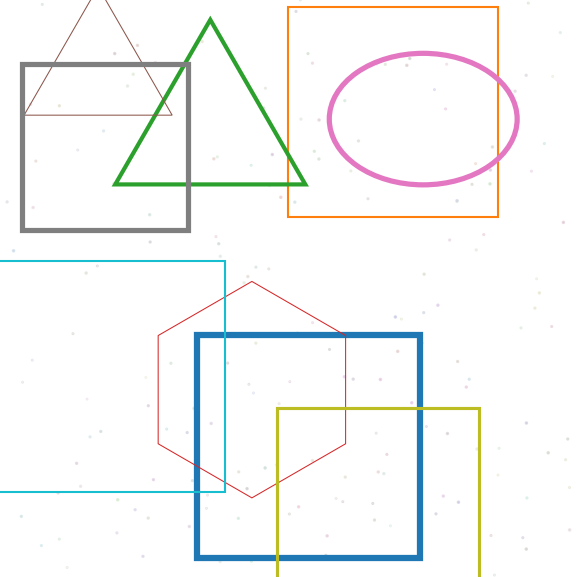[{"shape": "square", "thickness": 3, "radius": 0.96, "center": [0.534, 0.227]}, {"shape": "square", "thickness": 1, "radius": 0.91, "center": [0.68, 0.805]}, {"shape": "triangle", "thickness": 2, "radius": 0.95, "center": [0.364, 0.775]}, {"shape": "hexagon", "thickness": 0.5, "radius": 0.94, "center": [0.436, 0.324]}, {"shape": "triangle", "thickness": 0.5, "radius": 0.74, "center": [0.17, 0.874]}, {"shape": "oval", "thickness": 2.5, "radius": 0.81, "center": [0.733, 0.793]}, {"shape": "square", "thickness": 2.5, "radius": 0.72, "center": [0.181, 0.744]}, {"shape": "square", "thickness": 1.5, "radius": 0.88, "center": [0.655, 0.118]}, {"shape": "square", "thickness": 1, "radius": 1.0, "center": [0.189, 0.347]}]